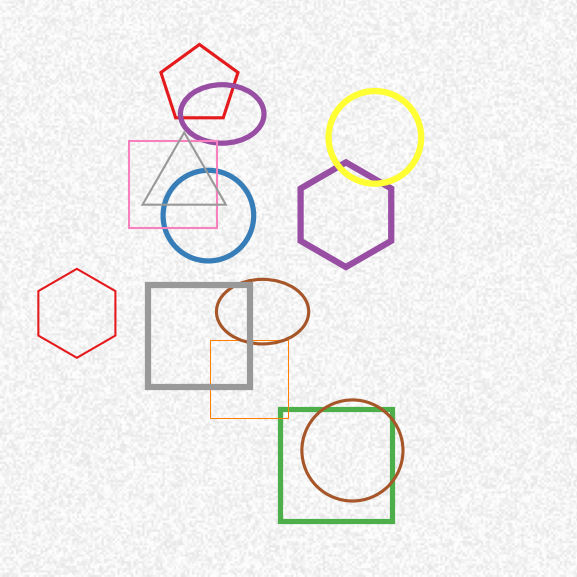[{"shape": "hexagon", "thickness": 1, "radius": 0.39, "center": [0.133, 0.457]}, {"shape": "pentagon", "thickness": 1.5, "radius": 0.35, "center": [0.345, 0.852]}, {"shape": "circle", "thickness": 2.5, "radius": 0.39, "center": [0.361, 0.626]}, {"shape": "square", "thickness": 2.5, "radius": 0.48, "center": [0.582, 0.194]}, {"shape": "oval", "thickness": 2.5, "radius": 0.36, "center": [0.385, 0.802]}, {"shape": "hexagon", "thickness": 3, "radius": 0.45, "center": [0.599, 0.627]}, {"shape": "square", "thickness": 0.5, "radius": 0.34, "center": [0.43, 0.343]}, {"shape": "circle", "thickness": 3, "radius": 0.4, "center": [0.649, 0.761]}, {"shape": "circle", "thickness": 1.5, "radius": 0.44, "center": [0.61, 0.219]}, {"shape": "oval", "thickness": 1.5, "radius": 0.4, "center": [0.455, 0.459]}, {"shape": "square", "thickness": 1, "radius": 0.38, "center": [0.3, 0.679]}, {"shape": "square", "thickness": 3, "radius": 0.44, "center": [0.344, 0.418]}, {"shape": "triangle", "thickness": 1, "radius": 0.42, "center": [0.319, 0.686]}]